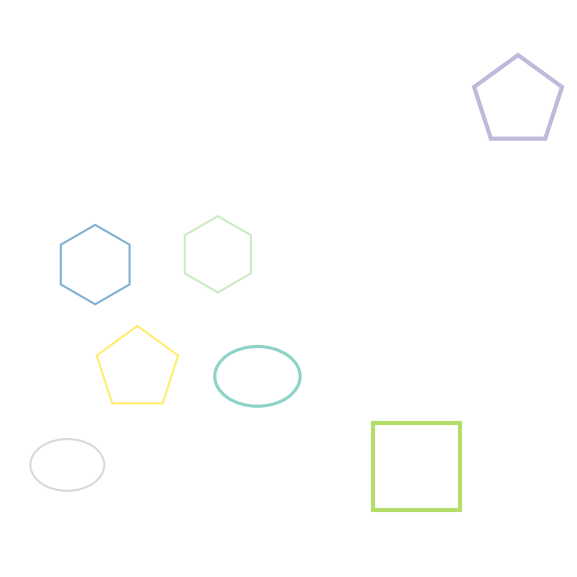[{"shape": "oval", "thickness": 1.5, "radius": 0.37, "center": [0.446, 0.347]}, {"shape": "pentagon", "thickness": 2, "radius": 0.4, "center": [0.897, 0.824]}, {"shape": "hexagon", "thickness": 1, "radius": 0.34, "center": [0.165, 0.541]}, {"shape": "square", "thickness": 2, "radius": 0.38, "center": [0.721, 0.191]}, {"shape": "oval", "thickness": 1, "radius": 0.32, "center": [0.117, 0.194]}, {"shape": "hexagon", "thickness": 1, "radius": 0.33, "center": [0.377, 0.559]}, {"shape": "pentagon", "thickness": 1, "radius": 0.37, "center": [0.238, 0.361]}]